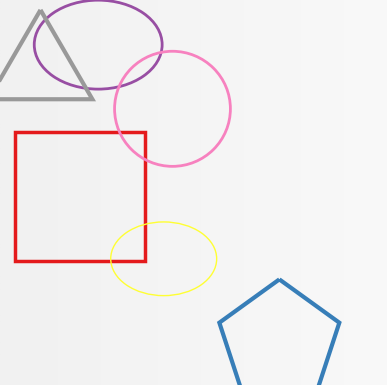[{"shape": "square", "thickness": 2.5, "radius": 0.84, "center": [0.205, 0.489]}, {"shape": "pentagon", "thickness": 3, "radius": 0.81, "center": [0.721, 0.112]}, {"shape": "oval", "thickness": 2, "radius": 0.83, "center": [0.253, 0.884]}, {"shape": "oval", "thickness": 1, "radius": 0.68, "center": [0.422, 0.328]}, {"shape": "circle", "thickness": 2, "radius": 0.75, "center": [0.445, 0.717]}, {"shape": "triangle", "thickness": 3, "radius": 0.77, "center": [0.105, 0.82]}]